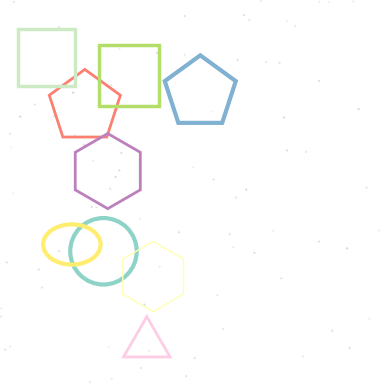[{"shape": "circle", "thickness": 3, "radius": 0.43, "center": [0.269, 0.347]}, {"shape": "hexagon", "thickness": 1, "radius": 0.46, "center": [0.398, 0.282]}, {"shape": "pentagon", "thickness": 2, "radius": 0.49, "center": [0.22, 0.723]}, {"shape": "pentagon", "thickness": 3, "radius": 0.48, "center": [0.52, 0.759]}, {"shape": "square", "thickness": 2.5, "radius": 0.39, "center": [0.335, 0.804]}, {"shape": "triangle", "thickness": 2, "radius": 0.35, "center": [0.381, 0.108]}, {"shape": "hexagon", "thickness": 2, "radius": 0.49, "center": [0.28, 0.556]}, {"shape": "square", "thickness": 2.5, "radius": 0.37, "center": [0.121, 0.85]}, {"shape": "oval", "thickness": 3, "radius": 0.37, "center": [0.187, 0.365]}]